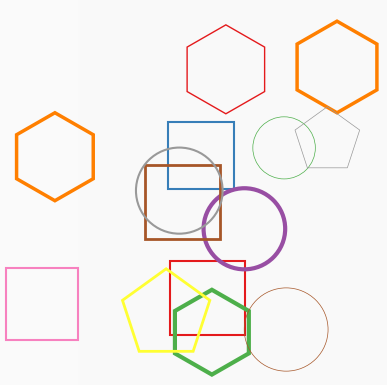[{"shape": "hexagon", "thickness": 1, "radius": 0.58, "center": [0.583, 0.82]}, {"shape": "square", "thickness": 1.5, "radius": 0.48, "center": [0.536, 0.226]}, {"shape": "square", "thickness": 1.5, "radius": 0.43, "center": [0.518, 0.596]}, {"shape": "circle", "thickness": 0.5, "radius": 0.4, "center": [0.733, 0.616]}, {"shape": "hexagon", "thickness": 3, "radius": 0.55, "center": [0.547, 0.137]}, {"shape": "circle", "thickness": 3, "radius": 0.53, "center": [0.631, 0.406]}, {"shape": "hexagon", "thickness": 2.5, "radius": 0.57, "center": [0.142, 0.593]}, {"shape": "hexagon", "thickness": 2.5, "radius": 0.59, "center": [0.87, 0.826]}, {"shape": "pentagon", "thickness": 2, "radius": 0.59, "center": [0.429, 0.183]}, {"shape": "circle", "thickness": 0.5, "radius": 0.54, "center": [0.738, 0.144]}, {"shape": "square", "thickness": 2, "radius": 0.48, "center": [0.471, 0.474]}, {"shape": "square", "thickness": 1.5, "radius": 0.47, "center": [0.108, 0.21]}, {"shape": "circle", "thickness": 1.5, "radius": 0.56, "center": [0.463, 0.505]}, {"shape": "pentagon", "thickness": 0.5, "radius": 0.44, "center": [0.845, 0.635]}]